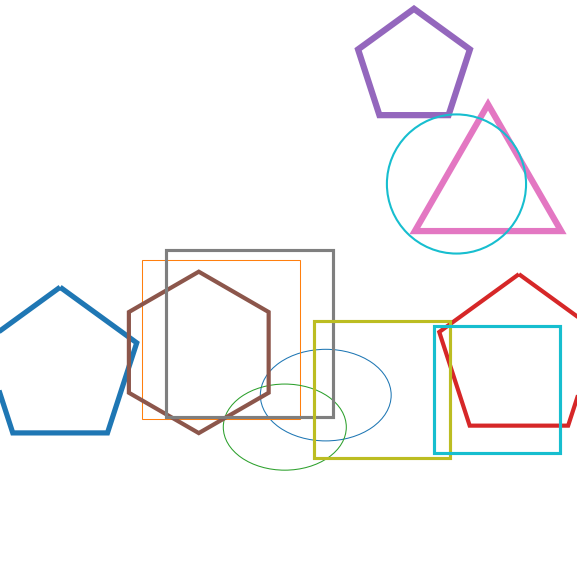[{"shape": "oval", "thickness": 0.5, "radius": 0.57, "center": [0.564, 0.315]}, {"shape": "pentagon", "thickness": 2.5, "radius": 0.7, "center": [0.104, 0.362]}, {"shape": "square", "thickness": 0.5, "radius": 0.68, "center": [0.383, 0.411]}, {"shape": "oval", "thickness": 0.5, "radius": 0.53, "center": [0.493, 0.26]}, {"shape": "pentagon", "thickness": 2, "radius": 0.73, "center": [0.899, 0.379]}, {"shape": "pentagon", "thickness": 3, "radius": 0.51, "center": [0.717, 0.882]}, {"shape": "hexagon", "thickness": 2, "radius": 0.7, "center": [0.344, 0.389]}, {"shape": "triangle", "thickness": 3, "radius": 0.73, "center": [0.845, 0.672]}, {"shape": "square", "thickness": 1.5, "radius": 0.72, "center": [0.432, 0.422]}, {"shape": "square", "thickness": 1.5, "radius": 0.59, "center": [0.662, 0.325]}, {"shape": "square", "thickness": 1.5, "radius": 0.55, "center": [0.861, 0.325]}, {"shape": "circle", "thickness": 1, "radius": 0.6, "center": [0.79, 0.681]}]